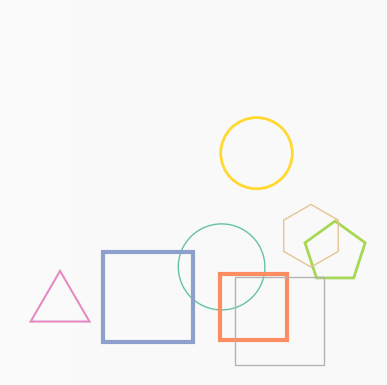[{"shape": "circle", "thickness": 1, "radius": 0.56, "center": [0.572, 0.307]}, {"shape": "square", "thickness": 3, "radius": 0.43, "center": [0.654, 0.202]}, {"shape": "square", "thickness": 3, "radius": 0.58, "center": [0.381, 0.228]}, {"shape": "triangle", "thickness": 1.5, "radius": 0.44, "center": [0.155, 0.209]}, {"shape": "pentagon", "thickness": 2, "radius": 0.41, "center": [0.865, 0.344]}, {"shape": "circle", "thickness": 2, "radius": 0.46, "center": [0.662, 0.602]}, {"shape": "hexagon", "thickness": 1, "radius": 0.41, "center": [0.803, 0.388]}, {"shape": "square", "thickness": 1, "radius": 0.57, "center": [0.721, 0.165]}]